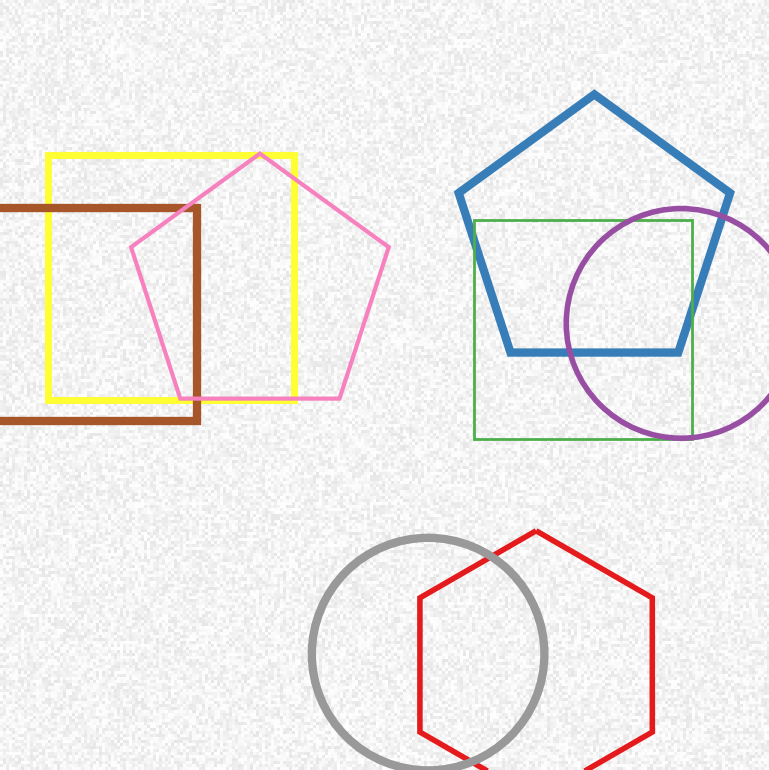[{"shape": "hexagon", "thickness": 2, "radius": 0.87, "center": [0.696, 0.136]}, {"shape": "pentagon", "thickness": 3, "radius": 0.93, "center": [0.772, 0.692]}, {"shape": "square", "thickness": 1, "radius": 0.71, "center": [0.757, 0.572]}, {"shape": "circle", "thickness": 2, "radius": 0.75, "center": [0.885, 0.58]}, {"shape": "square", "thickness": 2.5, "radius": 0.8, "center": [0.222, 0.64]}, {"shape": "square", "thickness": 3, "radius": 0.69, "center": [0.118, 0.591]}, {"shape": "pentagon", "thickness": 1.5, "radius": 0.88, "center": [0.338, 0.625]}, {"shape": "circle", "thickness": 3, "radius": 0.76, "center": [0.556, 0.151]}]